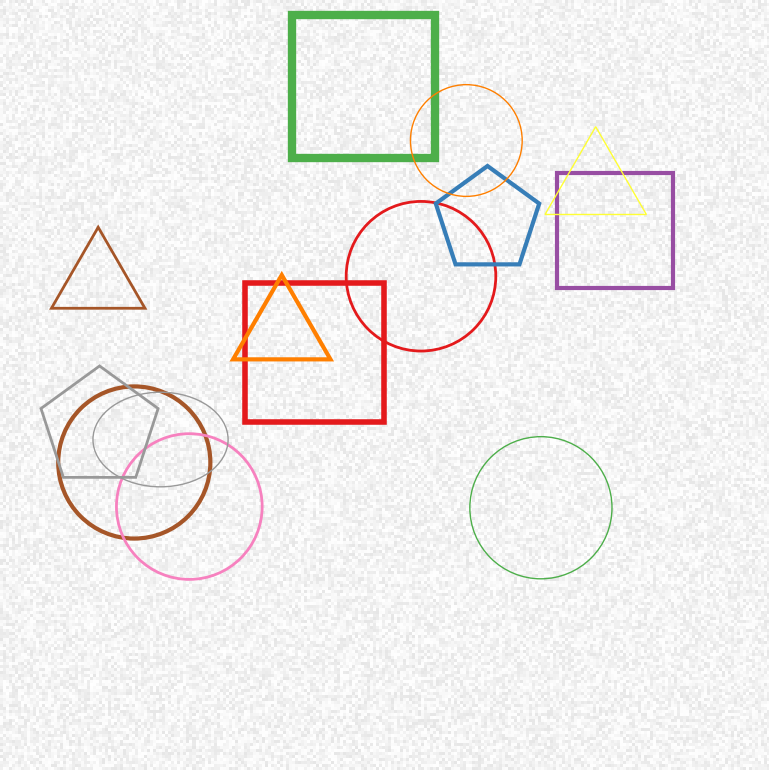[{"shape": "circle", "thickness": 1, "radius": 0.49, "center": [0.547, 0.641]}, {"shape": "square", "thickness": 2, "radius": 0.45, "center": [0.409, 0.542]}, {"shape": "pentagon", "thickness": 1.5, "radius": 0.35, "center": [0.633, 0.714]}, {"shape": "circle", "thickness": 0.5, "radius": 0.46, "center": [0.702, 0.341]}, {"shape": "square", "thickness": 3, "radius": 0.46, "center": [0.472, 0.888]}, {"shape": "square", "thickness": 1.5, "radius": 0.37, "center": [0.799, 0.701]}, {"shape": "triangle", "thickness": 1.5, "radius": 0.37, "center": [0.366, 0.57]}, {"shape": "circle", "thickness": 0.5, "radius": 0.36, "center": [0.606, 0.818]}, {"shape": "triangle", "thickness": 0.5, "radius": 0.38, "center": [0.774, 0.759]}, {"shape": "triangle", "thickness": 1, "radius": 0.35, "center": [0.128, 0.635]}, {"shape": "circle", "thickness": 1.5, "radius": 0.49, "center": [0.174, 0.399]}, {"shape": "circle", "thickness": 1, "radius": 0.47, "center": [0.246, 0.342]}, {"shape": "pentagon", "thickness": 1, "radius": 0.4, "center": [0.129, 0.445]}, {"shape": "oval", "thickness": 0.5, "radius": 0.44, "center": [0.208, 0.429]}]